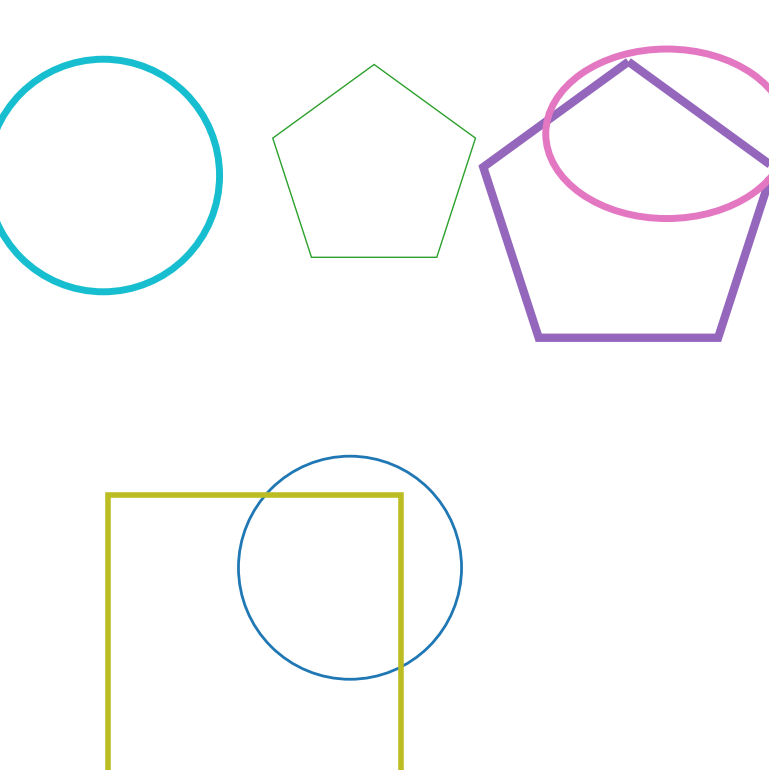[{"shape": "circle", "thickness": 1, "radius": 0.72, "center": [0.455, 0.263]}, {"shape": "pentagon", "thickness": 0.5, "radius": 0.69, "center": [0.486, 0.778]}, {"shape": "pentagon", "thickness": 3, "radius": 0.99, "center": [0.816, 0.722]}, {"shape": "oval", "thickness": 2.5, "radius": 0.79, "center": [0.866, 0.826]}, {"shape": "square", "thickness": 2, "radius": 0.95, "center": [0.33, 0.167]}, {"shape": "circle", "thickness": 2.5, "radius": 0.76, "center": [0.134, 0.772]}]